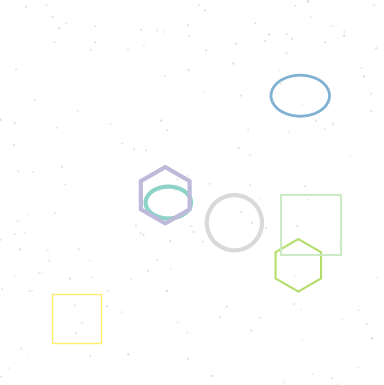[{"shape": "oval", "thickness": 3, "radius": 0.3, "center": [0.437, 0.474]}, {"shape": "hexagon", "thickness": 3, "radius": 0.37, "center": [0.429, 0.493]}, {"shape": "oval", "thickness": 2, "radius": 0.38, "center": [0.78, 0.751]}, {"shape": "hexagon", "thickness": 1.5, "radius": 0.34, "center": [0.775, 0.311]}, {"shape": "circle", "thickness": 3, "radius": 0.36, "center": [0.609, 0.422]}, {"shape": "square", "thickness": 1.5, "radius": 0.39, "center": [0.807, 0.416]}, {"shape": "square", "thickness": 1, "radius": 0.32, "center": [0.199, 0.173]}]